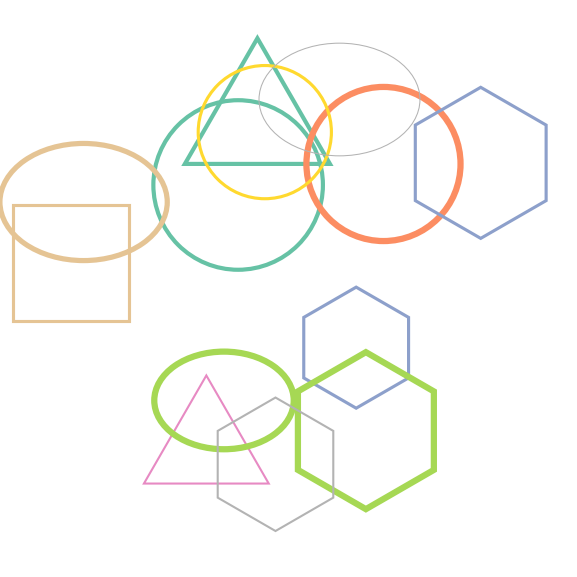[{"shape": "triangle", "thickness": 2, "radius": 0.73, "center": [0.446, 0.788]}, {"shape": "circle", "thickness": 2, "radius": 0.73, "center": [0.412, 0.679]}, {"shape": "circle", "thickness": 3, "radius": 0.67, "center": [0.664, 0.715]}, {"shape": "hexagon", "thickness": 1.5, "radius": 0.65, "center": [0.832, 0.717]}, {"shape": "hexagon", "thickness": 1.5, "radius": 0.52, "center": [0.617, 0.397]}, {"shape": "triangle", "thickness": 1, "radius": 0.62, "center": [0.357, 0.224]}, {"shape": "hexagon", "thickness": 3, "radius": 0.68, "center": [0.634, 0.253]}, {"shape": "oval", "thickness": 3, "radius": 0.6, "center": [0.388, 0.306]}, {"shape": "circle", "thickness": 1.5, "radius": 0.58, "center": [0.459, 0.77]}, {"shape": "oval", "thickness": 2.5, "radius": 0.72, "center": [0.145, 0.649]}, {"shape": "square", "thickness": 1.5, "radius": 0.5, "center": [0.123, 0.544]}, {"shape": "hexagon", "thickness": 1, "radius": 0.58, "center": [0.477, 0.195]}, {"shape": "oval", "thickness": 0.5, "radius": 0.7, "center": [0.588, 0.827]}]